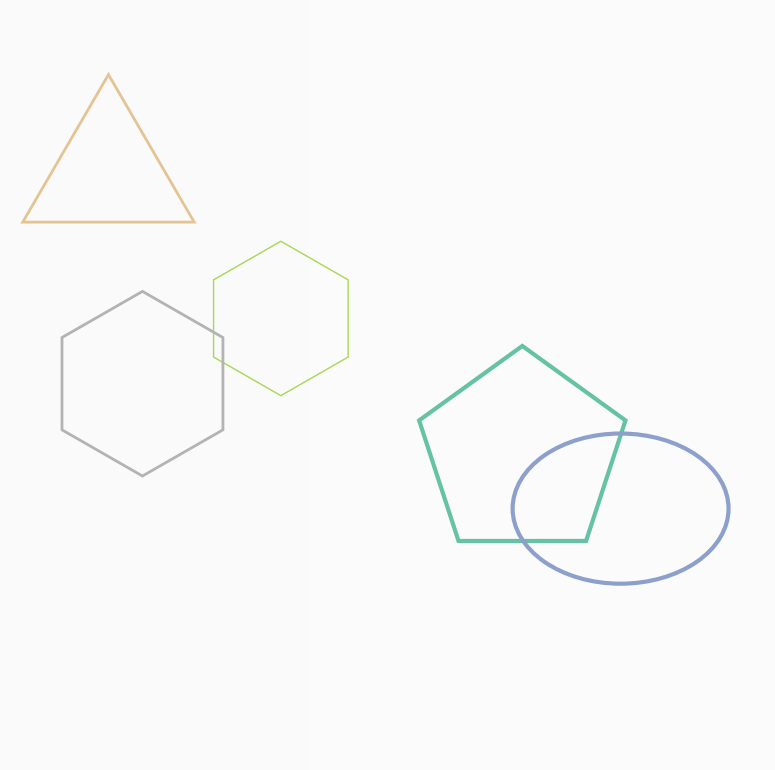[{"shape": "pentagon", "thickness": 1.5, "radius": 0.7, "center": [0.674, 0.411]}, {"shape": "oval", "thickness": 1.5, "radius": 0.7, "center": [0.801, 0.339]}, {"shape": "hexagon", "thickness": 0.5, "radius": 0.5, "center": [0.362, 0.586]}, {"shape": "triangle", "thickness": 1, "radius": 0.64, "center": [0.14, 0.775]}, {"shape": "hexagon", "thickness": 1, "radius": 0.6, "center": [0.184, 0.502]}]